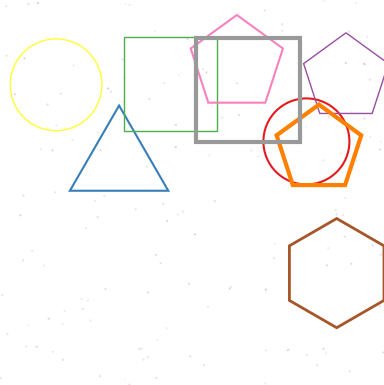[{"shape": "circle", "thickness": 1.5, "radius": 0.56, "center": [0.796, 0.633]}, {"shape": "triangle", "thickness": 1.5, "radius": 0.74, "center": [0.309, 0.578]}, {"shape": "square", "thickness": 1, "radius": 0.61, "center": [0.443, 0.782]}, {"shape": "pentagon", "thickness": 1, "radius": 0.58, "center": [0.899, 0.799]}, {"shape": "pentagon", "thickness": 3, "radius": 0.58, "center": [0.828, 0.613]}, {"shape": "circle", "thickness": 1, "radius": 0.6, "center": [0.146, 0.78]}, {"shape": "hexagon", "thickness": 2, "radius": 0.71, "center": [0.875, 0.291]}, {"shape": "pentagon", "thickness": 1.5, "radius": 0.63, "center": [0.615, 0.835]}, {"shape": "square", "thickness": 3, "radius": 0.68, "center": [0.643, 0.766]}]